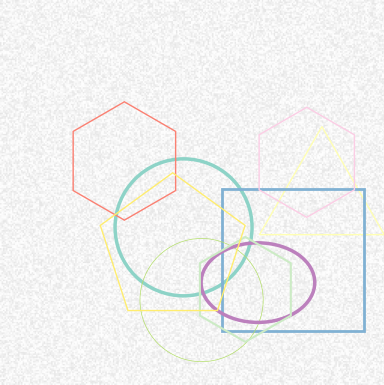[{"shape": "circle", "thickness": 2.5, "radius": 0.89, "center": [0.477, 0.409]}, {"shape": "triangle", "thickness": 1, "radius": 0.94, "center": [0.836, 0.484]}, {"shape": "hexagon", "thickness": 1, "radius": 0.77, "center": [0.323, 0.582]}, {"shape": "square", "thickness": 2, "radius": 0.92, "center": [0.761, 0.324]}, {"shape": "circle", "thickness": 0.5, "radius": 0.8, "center": [0.524, 0.221]}, {"shape": "hexagon", "thickness": 1, "radius": 0.71, "center": [0.797, 0.578]}, {"shape": "oval", "thickness": 2.5, "radius": 0.74, "center": [0.67, 0.266]}, {"shape": "hexagon", "thickness": 1.5, "radius": 0.68, "center": [0.637, 0.248]}, {"shape": "pentagon", "thickness": 1, "radius": 0.99, "center": [0.449, 0.353]}]